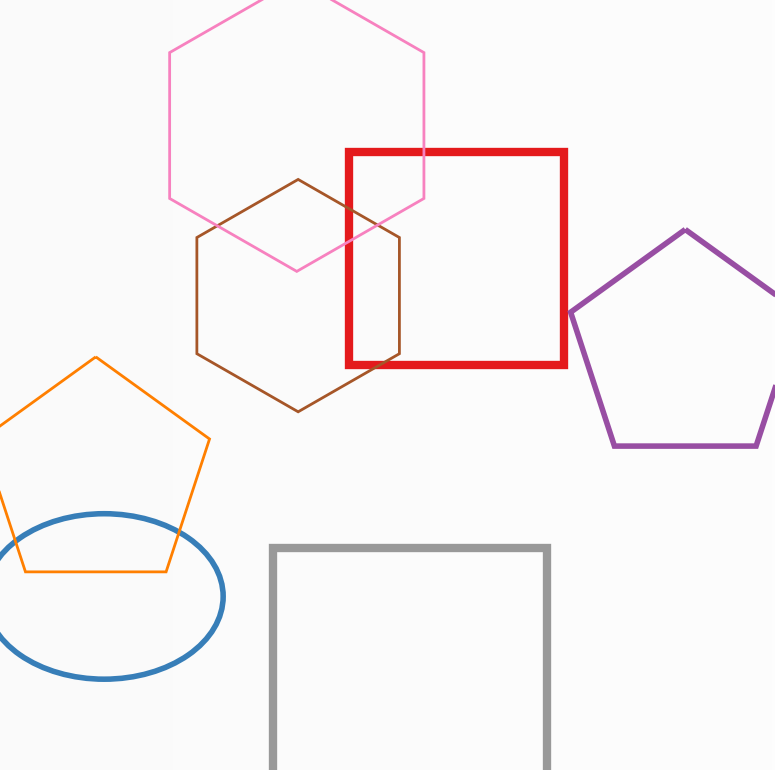[{"shape": "square", "thickness": 3, "radius": 0.69, "center": [0.589, 0.665]}, {"shape": "oval", "thickness": 2, "radius": 0.77, "center": [0.134, 0.225]}, {"shape": "pentagon", "thickness": 2, "radius": 0.78, "center": [0.884, 0.546]}, {"shape": "pentagon", "thickness": 1, "radius": 0.77, "center": [0.124, 0.382]}, {"shape": "hexagon", "thickness": 1, "radius": 0.75, "center": [0.385, 0.616]}, {"shape": "hexagon", "thickness": 1, "radius": 0.95, "center": [0.383, 0.837]}, {"shape": "square", "thickness": 3, "radius": 0.88, "center": [0.529, 0.112]}]